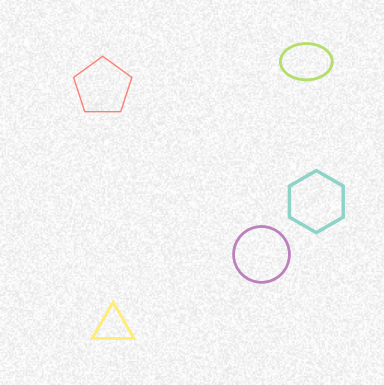[{"shape": "hexagon", "thickness": 2.5, "radius": 0.4, "center": [0.822, 0.476]}, {"shape": "pentagon", "thickness": 1, "radius": 0.4, "center": [0.267, 0.774]}, {"shape": "oval", "thickness": 2, "radius": 0.34, "center": [0.796, 0.84]}, {"shape": "circle", "thickness": 2, "radius": 0.36, "center": [0.679, 0.339]}, {"shape": "triangle", "thickness": 2, "radius": 0.31, "center": [0.294, 0.152]}]